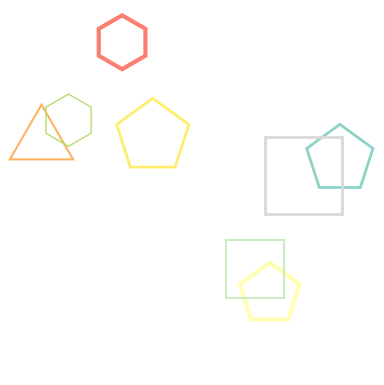[{"shape": "pentagon", "thickness": 2, "radius": 0.45, "center": [0.883, 0.586]}, {"shape": "pentagon", "thickness": 3, "radius": 0.41, "center": [0.7, 0.236]}, {"shape": "hexagon", "thickness": 3, "radius": 0.35, "center": [0.317, 0.89]}, {"shape": "triangle", "thickness": 1.5, "radius": 0.47, "center": [0.108, 0.633]}, {"shape": "hexagon", "thickness": 1, "radius": 0.34, "center": [0.178, 0.688]}, {"shape": "square", "thickness": 2, "radius": 0.5, "center": [0.788, 0.544]}, {"shape": "square", "thickness": 1.5, "radius": 0.37, "center": [0.663, 0.302]}, {"shape": "pentagon", "thickness": 2, "radius": 0.49, "center": [0.397, 0.646]}]